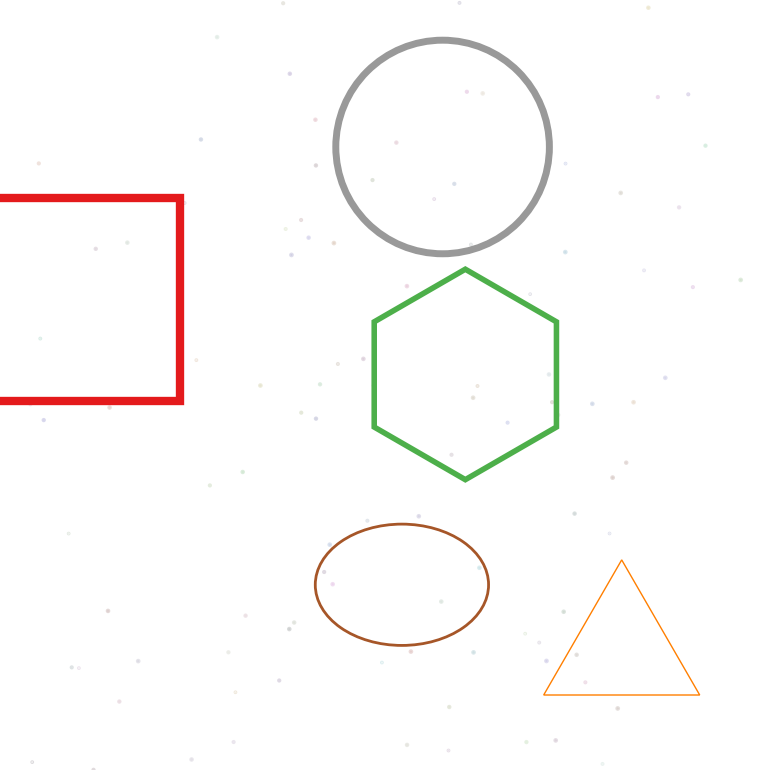[{"shape": "square", "thickness": 3, "radius": 0.66, "center": [0.101, 0.611]}, {"shape": "hexagon", "thickness": 2, "radius": 0.68, "center": [0.604, 0.514]}, {"shape": "triangle", "thickness": 0.5, "radius": 0.58, "center": [0.807, 0.156]}, {"shape": "oval", "thickness": 1, "radius": 0.56, "center": [0.522, 0.241]}, {"shape": "circle", "thickness": 2.5, "radius": 0.69, "center": [0.575, 0.809]}]